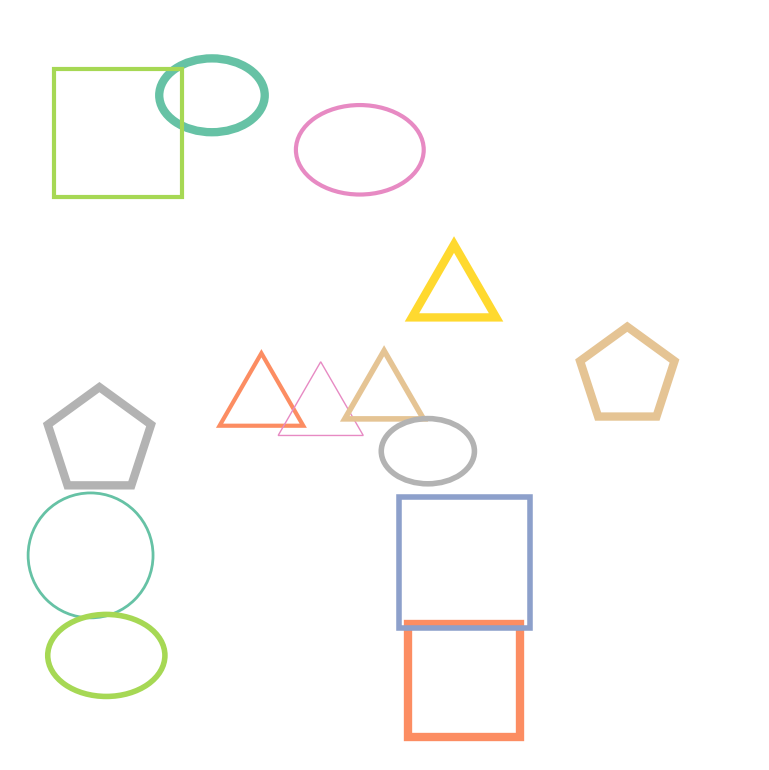[{"shape": "circle", "thickness": 1, "radius": 0.41, "center": [0.118, 0.279]}, {"shape": "oval", "thickness": 3, "radius": 0.34, "center": [0.275, 0.876]}, {"shape": "triangle", "thickness": 1.5, "radius": 0.31, "center": [0.339, 0.478]}, {"shape": "square", "thickness": 3, "radius": 0.37, "center": [0.602, 0.116]}, {"shape": "square", "thickness": 2, "radius": 0.43, "center": [0.604, 0.269]}, {"shape": "oval", "thickness": 1.5, "radius": 0.41, "center": [0.467, 0.805]}, {"shape": "triangle", "thickness": 0.5, "radius": 0.32, "center": [0.417, 0.466]}, {"shape": "oval", "thickness": 2, "radius": 0.38, "center": [0.138, 0.149]}, {"shape": "square", "thickness": 1.5, "radius": 0.41, "center": [0.153, 0.827]}, {"shape": "triangle", "thickness": 3, "radius": 0.32, "center": [0.59, 0.619]}, {"shape": "triangle", "thickness": 2, "radius": 0.29, "center": [0.499, 0.485]}, {"shape": "pentagon", "thickness": 3, "radius": 0.32, "center": [0.815, 0.511]}, {"shape": "pentagon", "thickness": 3, "radius": 0.35, "center": [0.129, 0.427]}, {"shape": "oval", "thickness": 2, "radius": 0.3, "center": [0.556, 0.414]}]